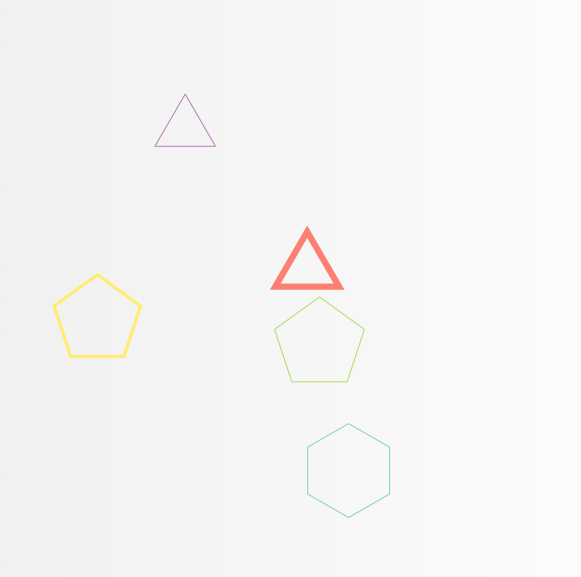[{"shape": "hexagon", "thickness": 0.5, "radius": 0.41, "center": [0.6, 0.184]}, {"shape": "triangle", "thickness": 3, "radius": 0.32, "center": [0.529, 0.534]}, {"shape": "pentagon", "thickness": 0.5, "radius": 0.41, "center": [0.55, 0.404]}, {"shape": "triangle", "thickness": 0.5, "radius": 0.3, "center": [0.319, 0.776]}, {"shape": "pentagon", "thickness": 1.5, "radius": 0.39, "center": [0.168, 0.445]}]